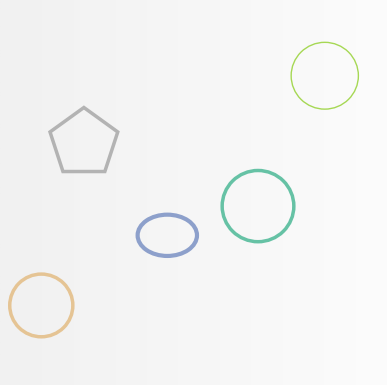[{"shape": "circle", "thickness": 2.5, "radius": 0.46, "center": [0.666, 0.465]}, {"shape": "oval", "thickness": 3, "radius": 0.38, "center": [0.432, 0.389]}, {"shape": "circle", "thickness": 1, "radius": 0.43, "center": [0.838, 0.803]}, {"shape": "circle", "thickness": 2.5, "radius": 0.41, "center": [0.107, 0.207]}, {"shape": "pentagon", "thickness": 2.5, "radius": 0.46, "center": [0.216, 0.629]}]